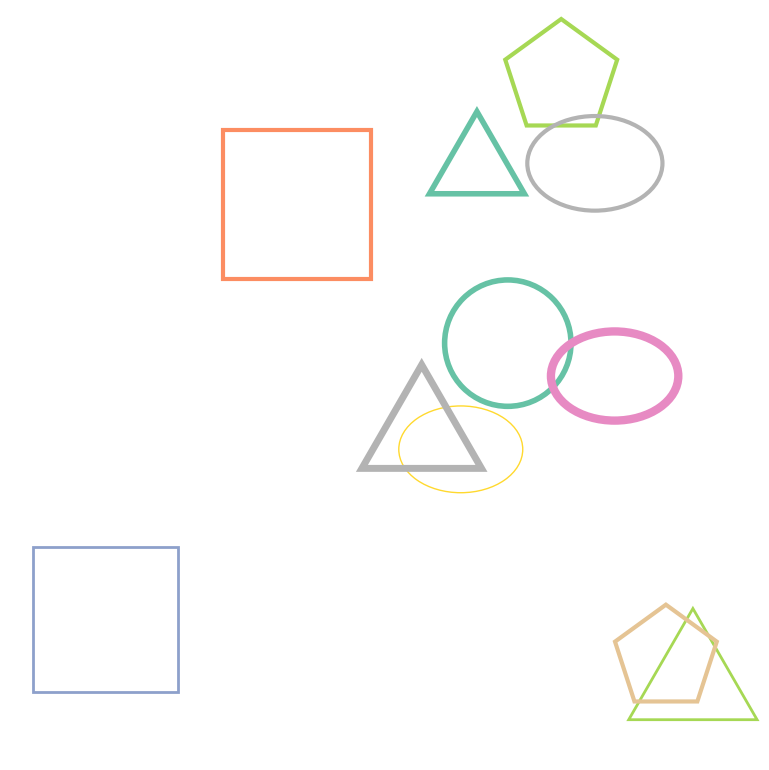[{"shape": "circle", "thickness": 2, "radius": 0.41, "center": [0.66, 0.554]}, {"shape": "triangle", "thickness": 2, "radius": 0.36, "center": [0.619, 0.784]}, {"shape": "square", "thickness": 1.5, "radius": 0.48, "center": [0.386, 0.734]}, {"shape": "square", "thickness": 1, "radius": 0.47, "center": [0.137, 0.195]}, {"shape": "oval", "thickness": 3, "radius": 0.41, "center": [0.798, 0.512]}, {"shape": "pentagon", "thickness": 1.5, "radius": 0.38, "center": [0.729, 0.899]}, {"shape": "triangle", "thickness": 1, "radius": 0.48, "center": [0.9, 0.113]}, {"shape": "oval", "thickness": 0.5, "radius": 0.4, "center": [0.598, 0.416]}, {"shape": "pentagon", "thickness": 1.5, "radius": 0.35, "center": [0.865, 0.145]}, {"shape": "triangle", "thickness": 2.5, "radius": 0.45, "center": [0.548, 0.437]}, {"shape": "oval", "thickness": 1.5, "radius": 0.44, "center": [0.773, 0.788]}]